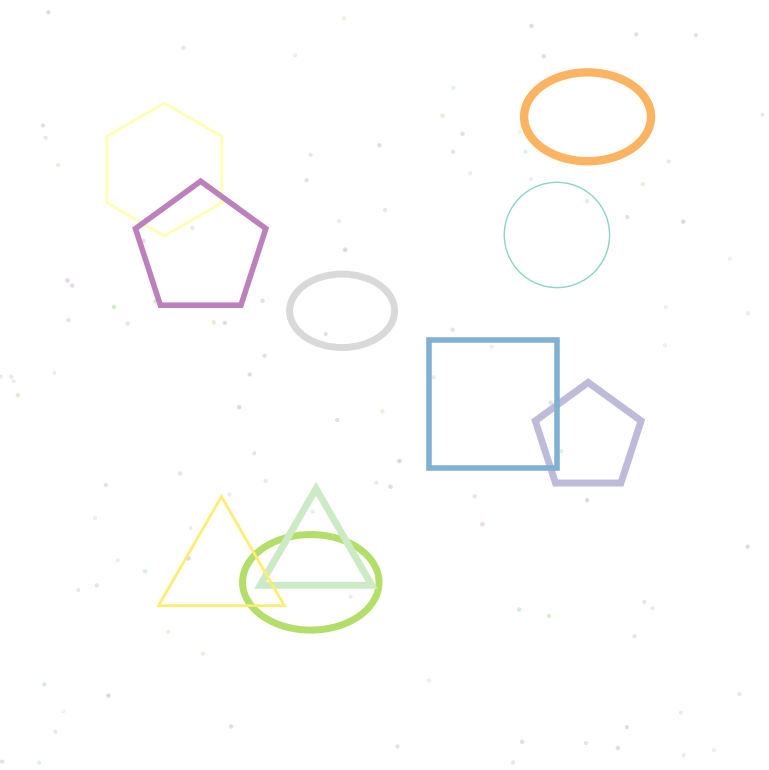[{"shape": "circle", "thickness": 0.5, "radius": 0.34, "center": [0.723, 0.695]}, {"shape": "hexagon", "thickness": 1, "radius": 0.43, "center": [0.213, 0.78]}, {"shape": "pentagon", "thickness": 2.5, "radius": 0.36, "center": [0.764, 0.431]}, {"shape": "square", "thickness": 2, "radius": 0.41, "center": [0.64, 0.476]}, {"shape": "oval", "thickness": 3, "radius": 0.41, "center": [0.763, 0.848]}, {"shape": "oval", "thickness": 2.5, "radius": 0.44, "center": [0.404, 0.244]}, {"shape": "oval", "thickness": 2.5, "radius": 0.34, "center": [0.444, 0.596]}, {"shape": "pentagon", "thickness": 2, "radius": 0.45, "center": [0.261, 0.676]}, {"shape": "triangle", "thickness": 2.5, "radius": 0.42, "center": [0.41, 0.282]}, {"shape": "triangle", "thickness": 1, "radius": 0.47, "center": [0.288, 0.261]}]